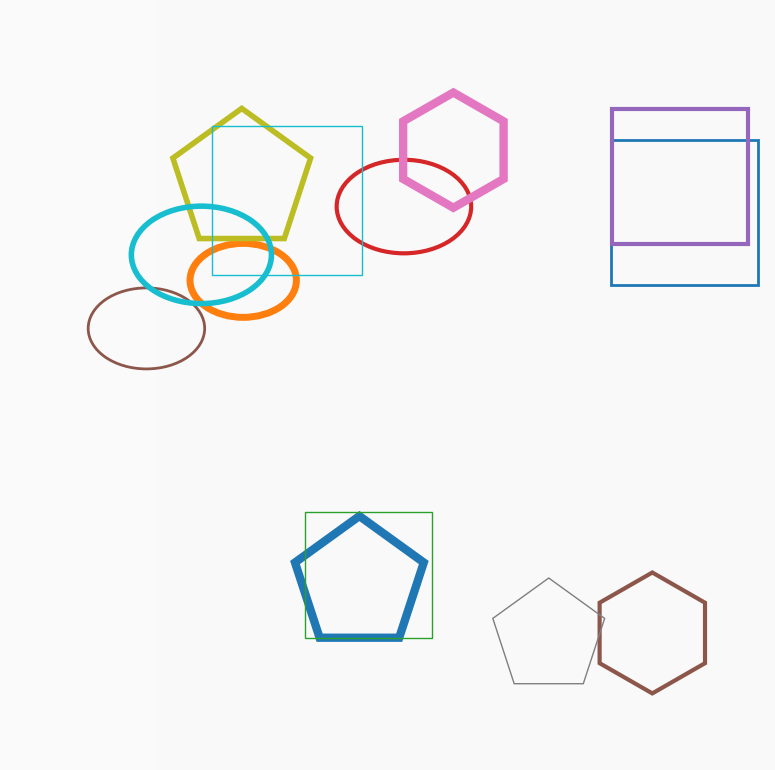[{"shape": "pentagon", "thickness": 3, "radius": 0.44, "center": [0.464, 0.242]}, {"shape": "square", "thickness": 1, "radius": 0.47, "center": [0.883, 0.724]}, {"shape": "oval", "thickness": 2.5, "radius": 0.34, "center": [0.314, 0.636]}, {"shape": "square", "thickness": 0.5, "radius": 0.41, "center": [0.475, 0.253]}, {"shape": "oval", "thickness": 1.5, "radius": 0.43, "center": [0.521, 0.732]}, {"shape": "square", "thickness": 1.5, "radius": 0.44, "center": [0.877, 0.771]}, {"shape": "hexagon", "thickness": 1.5, "radius": 0.39, "center": [0.842, 0.178]}, {"shape": "oval", "thickness": 1, "radius": 0.38, "center": [0.189, 0.573]}, {"shape": "hexagon", "thickness": 3, "radius": 0.37, "center": [0.585, 0.805]}, {"shape": "pentagon", "thickness": 0.5, "radius": 0.38, "center": [0.708, 0.173]}, {"shape": "pentagon", "thickness": 2, "radius": 0.47, "center": [0.312, 0.766]}, {"shape": "square", "thickness": 0.5, "radius": 0.48, "center": [0.37, 0.739]}, {"shape": "oval", "thickness": 2, "radius": 0.45, "center": [0.26, 0.669]}]